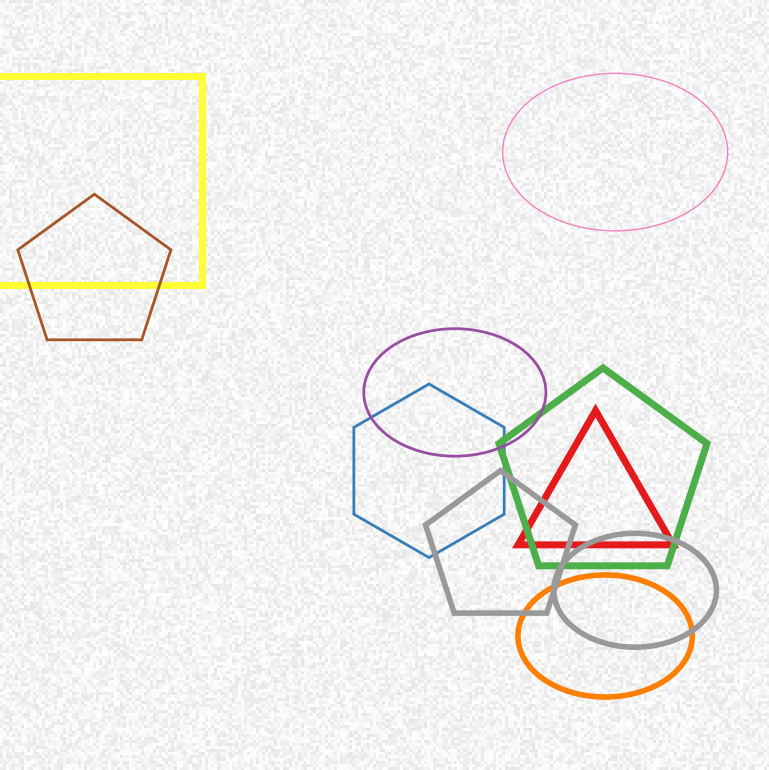[{"shape": "triangle", "thickness": 2.5, "radius": 0.58, "center": [0.773, 0.351]}, {"shape": "hexagon", "thickness": 1, "radius": 0.56, "center": [0.557, 0.389]}, {"shape": "pentagon", "thickness": 2.5, "radius": 0.71, "center": [0.783, 0.38]}, {"shape": "oval", "thickness": 1, "radius": 0.59, "center": [0.591, 0.49]}, {"shape": "oval", "thickness": 2, "radius": 0.57, "center": [0.786, 0.174]}, {"shape": "square", "thickness": 2.5, "radius": 0.68, "center": [0.127, 0.765]}, {"shape": "pentagon", "thickness": 1, "radius": 0.52, "center": [0.123, 0.643]}, {"shape": "oval", "thickness": 0.5, "radius": 0.73, "center": [0.799, 0.802]}, {"shape": "pentagon", "thickness": 2, "radius": 0.51, "center": [0.65, 0.287]}, {"shape": "oval", "thickness": 2, "radius": 0.53, "center": [0.825, 0.233]}]